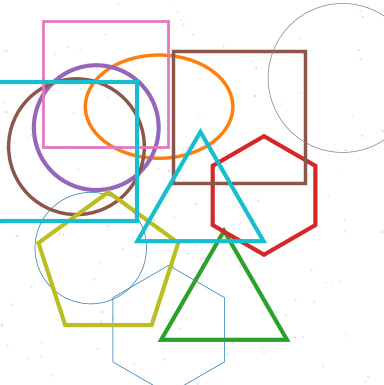[{"shape": "circle", "thickness": 0.5, "radius": 0.72, "center": [0.236, 0.356]}, {"shape": "hexagon", "thickness": 0.5, "radius": 0.84, "center": [0.438, 0.143]}, {"shape": "oval", "thickness": 2.5, "radius": 0.96, "center": [0.413, 0.723]}, {"shape": "triangle", "thickness": 3, "radius": 0.94, "center": [0.582, 0.212]}, {"shape": "hexagon", "thickness": 3, "radius": 0.77, "center": [0.686, 0.492]}, {"shape": "circle", "thickness": 3, "radius": 0.81, "center": [0.25, 0.668]}, {"shape": "square", "thickness": 2.5, "radius": 0.86, "center": [0.62, 0.695]}, {"shape": "circle", "thickness": 2.5, "radius": 0.88, "center": [0.199, 0.619]}, {"shape": "square", "thickness": 2, "radius": 0.81, "center": [0.275, 0.782]}, {"shape": "circle", "thickness": 0.5, "radius": 0.97, "center": [0.89, 0.797]}, {"shape": "pentagon", "thickness": 3, "radius": 0.95, "center": [0.282, 0.31]}, {"shape": "triangle", "thickness": 3, "radius": 0.95, "center": [0.521, 0.468]}, {"shape": "square", "thickness": 3, "radius": 0.9, "center": [0.175, 0.607]}]